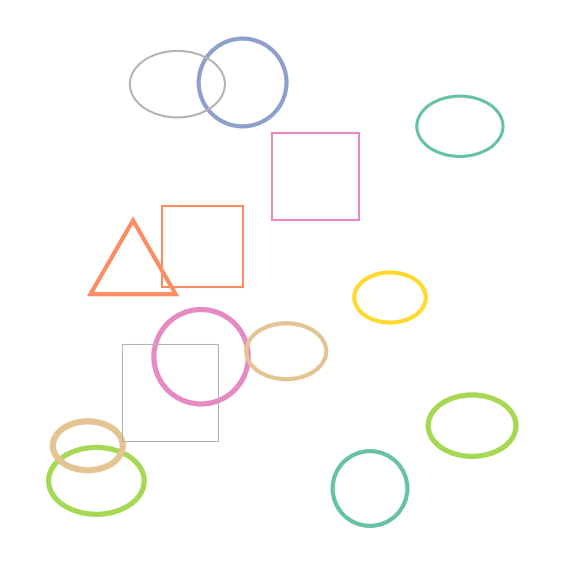[{"shape": "oval", "thickness": 1.5, "radius": 0.37, "center": [0.796, 0.78]}, {"shape": "circle", "thickness": 2, "radius": 0.32, "center": [0.641, 0.153]}, {"shape": "square", "thickness": 1, "radius": 0.35, "center": [0.35, 0.572]}, {"shape": "triangle", "thickness": 2, "radius": 0.43, "center": [0.23, 0.532]}, {"shape": "circle", "thickness": 2, "radius": 0.38, "center": [0.42, 0.856]}, {"shape": "square", "thickness": 1, "radius": 0.38, "center": [0.547, 0.694]}, {"shape": "circle", "thickness": 2.5, "radius": 0.41, "center": [0.348, 0.381]}, {"shape": "oval", "thickness": 2.5, "radius": 0.41, "center": [0.167, 0.166]}, {"shape": "oval", "thickness": 2.5, "radius": 0.38, "center": [0.817, 0.262]}, {"shape": "oval", "thickness": 2, "radius": 0.31, "center": [0.675, 0.484]}, {"shape": "oval", "thickness": 3, "radius": 0.3, "center": [0.152, 0.227]}, {"shape": "oval", "thickness": 2, "radius": 0.35, "center": [0.496, 0.391]}, {"shape": "square", "thickness": 0.5, "radius": 0.42, "center": [0.295, 0.32]}, {"shape": "oval", "thickness": 1, "radius": 0.41, "center": [0.307, 0.853]}]